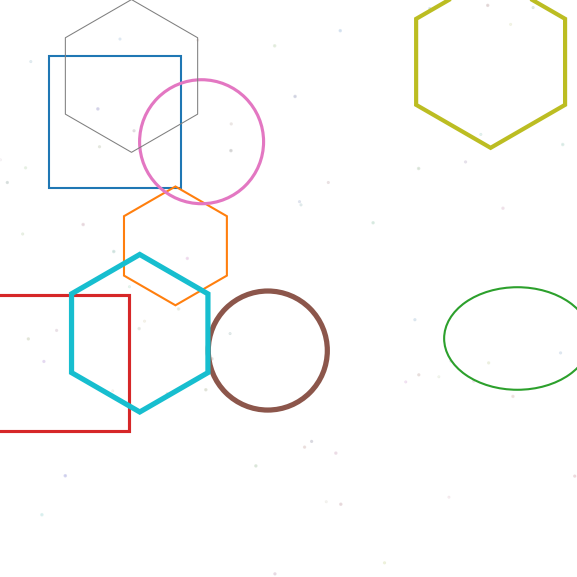[{"shape": "square", "thickness": 1, "radius": 0.57, "center": [0.199, 0.788]}, {"shape": "hexagon", "thickness": 1, "radius": 0.51, "center": [0.304, 0.573]}, {"shape": "oval", "thickness": 1, "radius": 0.63, "center": [0.896, 0.413]}, {"shape": "square", "thickness": 1.5, "radius": 0.59, "center": [0.104, 0.371]}, {"shape": "circle", "thickness": 2.5, "radius": 0.52, "center": [0.464, 0.392]}, {"shape": "circle", "thickness": 1.5, "radius": 0.54, "center": [0.349, 0.754]}, {"shape": "hexagon", "thickness": 0.5, "radius": 0.66, "center": [0.228, 0.868]}, {"shape": "hexagon", "thickness": 2, "radius": 0.74, "center": [0.85, 0.892]}, {"shape": "hexagon", "thickness": 2.5, "radius": 0.68, "center": [0.242, 0.422]}]